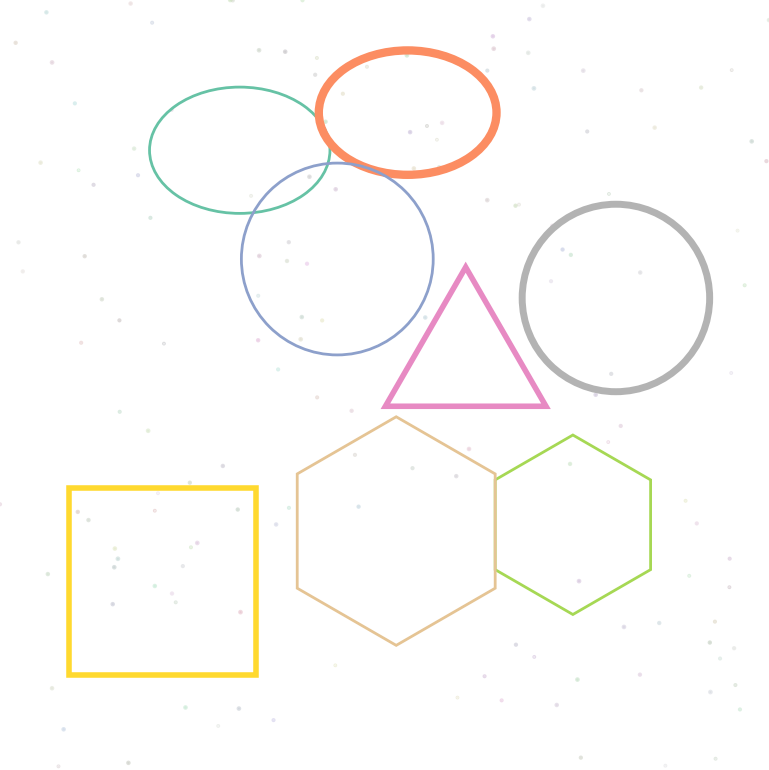[{"shape": "oval", "thickness": 1, "radius": 0.59, "center": [0.311, 0.805]}, {"shape": "oval", "thickness": 3, "radius": 0.58, "center": [0.529, 0.854]}, {"shape": "circle", "thickness": 1, "radius": 0.62, "center": [0.438, 0.664]}, {"shape": "triangle", "thickness": 2, "radius": 0.6, "center": [0.605, 0.533]}, {"shape": "hexagon", "thickness": 1, "radius": 0.58, "center": [0.744, 0.319]}, {"shape": "square", "thickness": 2, "radius": 0.61, "center": [0.211, 0.245]}, {"shape": "hexagon", "thickness": 1, "radius": 0.74, "center": [0.515, 0.31]}, {"shape": "circle", "thickness": 2.5, "radius": 0.61, "center": [0.8, 0.613]}]